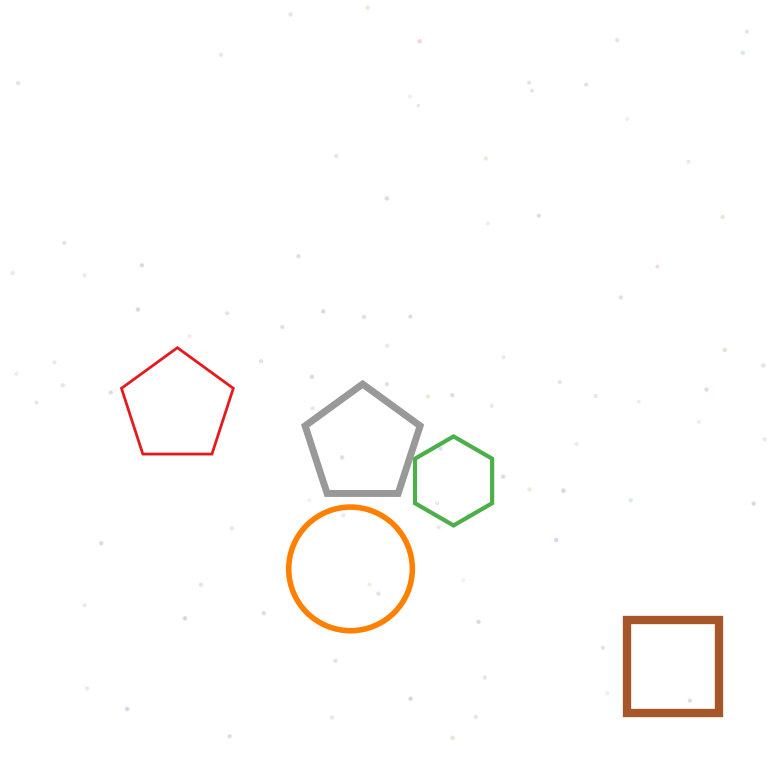[{"shape": "pentagon", "thickness": 1, "radius": 0.38, "center": [0.23, 0.472]}, {"shape": "hexagon", "thickness": 1.5, "radius": 0.29, "center": [0.589, 0.375]}, {"shape": "circle", "thickness": 2, "radius": 0.4, "center": [0.455, 0.261]}, {"shape": "square", "thickness": 3, "radius": 0.3, "center": [0.874, 0.134]}, {"shape": "pentagon", "thickness": 2.5, "radius": 0.39, "center": [0.471, 0.423]}]